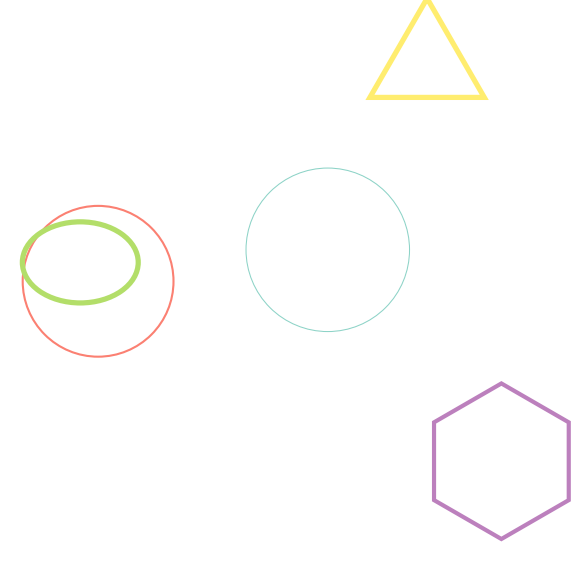[{"shape": "circle", "thickness": 0.5, "radius": 0.71, "center": [0.568, 0.567]}, {"shape": "circle", "thickness": 1, "radius": 0.65, "center": [0.17, 0.512]}, {"shape": "oval", "thickness": 2.5, "radius": 0.5, "center": [0.139, 0.545]}, {"shape": "hexagon", "thickness": 2, "radius": 0.67, "center": [0.868, 0.2]}, {"shape": "triangle", "thickness": 2.5, "radius": 0.57, "center": [0.74, 0.888]}]